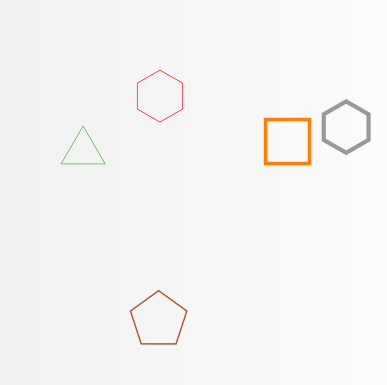[{"shape": "hexagon", "thickness": 0.5, "radius": 0.34, "center": [0.413, 0.75]}, {"shape": "triangle", "thickness": 0.5, "radius": 0.33, "center": [0.214, 0.607]}, {"shape": "square", "thickness": 2.5, "radius": 0.29, "center": [0.741, 0.634]}, {"shape": "pentagon", "thickness": 1, "radius": 0.38, "center": [0.409, 0.169]}, {"shape": "hexagon", "thickness": 3, "radius": 0.33, "center": [0.893, 0.67]}]